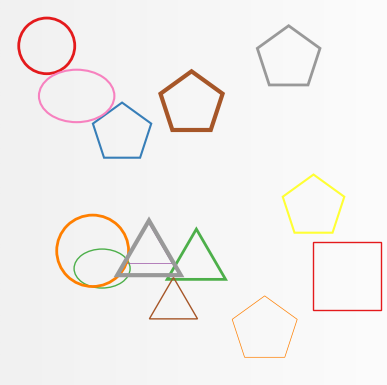[{"shape": "circle", "thickness": 2, "radius": 0.36, "center": [0.121, 0.881]}, {"shape": "square", "thickness": 1, "radius": 0.44, "center": [0.895, 0.284]}, {"shape": "pentagon", "thickness": 1.5, "radius": 0.4, "center": [0.315, 0.654]}, {"shape": "oval", "thickness": 1, "radius": 0.36, "center": [0.263, 0.302]}, {"shape": "triangle", "thickness": 2, "radius": 0.44, "center": [0.507, 0.318]}, {"shape": "triangle", "thickness": 0.5, "radius": 0.35, "center": [0.383, 0.351]}, {"shape": "circle", "thickness": 2, "radius": 0.46, "center": [0.239, 0.349]}, {"shape": "pentagon", "thickness": 0.5, "radius": 0.44, "center": [0.683, 0.143]}, {"shape": "pentagon", "thickness": 1.5, "radius": 0.42, "center": [0.809, 0.463]}, {"shape": "triangle", "thickness": 1, "radius": 0.36, "center": [0.448, 0.208]}, {"shape": "pentagon", "thickness": 3, "radius": 0.42, "center": [0.494, 0.731]}, {"shape": "oval", "thickness": 1.5, "radius": 0.49, "center": [0.198, 0.751]}, {"shape": "triangle", "thickness": 3, "radius": 0.47, "center": [0.385, 0.333]}, {"shape": "pentagon", "thickness": 2, "radius": 0.43, "center": [0.745, 0.848]}]